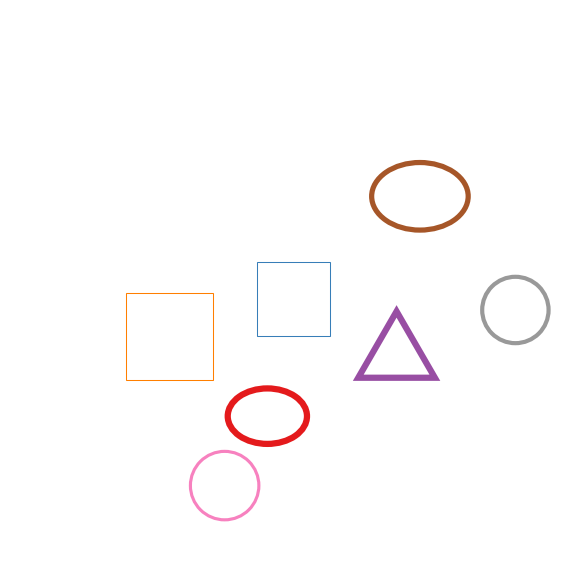[{"shape": "oval", "thickness": 3, "radius": 0.34, "center": [0.463, 0.279]}, {"shape": "square", "thickness": 0.5, "radius": 0.32, "center": [0.508, 0.482]}, {"shape": "triangle", "thickness": 3, "radius": 0.38, "center": [0.687, 0.383]}, {"shape": "square", "thickness": 0.5, "radius": 0.38, "center": [0.293, 0.416]}, {"shape": "oval", "thickness": 2.5, "radius": 0.42, "center": [0.727, 0.659]}, {"shape": "circle", "thickness": 1.5, "radius": 0.3, "center": [0.389, 0.158]}, {"shape": "circle", "thickness": 2, "radius": 0.29, "center": [0.892, 0.462]}]